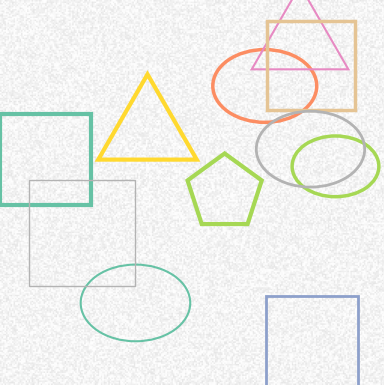[{"shape": "oval", "thickness": 1.5, "radius": 0.71, "center": [0.352, 0.213]}, {"shape": "square", "thickness": 3, "radius": 0.59, "center": [0.118, 0.585]}, {"shape": "oval", "thickness": 2.5, "radius": 0.67, "center": [0.688, 0.777]}, {"shape": "square", "thickness": 2, "radius": 0.59, "center": [0.81, 0.113]}, {"shape": "triangle", "thickness": 1.5, "radius": 0.72, "center": [0.779, 0.892]}, {"shape": "pentagon", "thickness": 3, "radius": 0.51, "center": [0.583, 0.5]}, {"shape": "oval", "thickness": 2.5, "radius": 0.56, "center": [0.871, 0.568]}, {"shape": "triangle", "thickness": 3, "radius": 0.74, "center": [0.383, 0.659]}, {"shape": "square", "thickness": 2.5, "radius": 0.58, "center": [0.808, 0.83]}, {"shape": "square", "thickness": 1, "radius": 0.69, "center": [0.213, 0.395]}, {"shape": "oval", "thickness": 2, "radius": 0.7, "center": [0.806, 0.613]}]